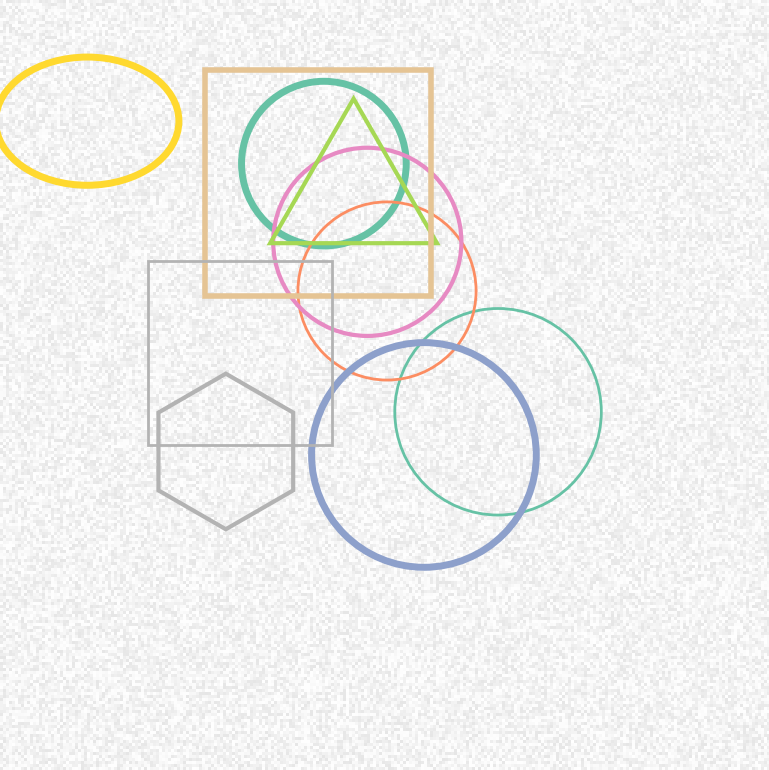[{"shape": "circle", "thickness": 1, "radius": 0.67, "center": [0.647, 0.465]}, {"shape": "circle", "thickness": 2.5, "radius": 0.53, "center": [0.421, 0.787]}, {"shape": "circle", "thickness": 1, "radius": 0.58, "center": [0.503, 0.622]}, {"shape": "circle", "thickness": 2.5, "radius": 0.73, "center": [0.551, 0.409]}, {"shape": "circle", "thickness": 1.5, "radius": 0.61, "center": [0.477, 0.686]}, {"shape": "triangle", "thickness": 1.5, "radius": 0.63, "center": [0.459, 0.747]}, {"shape": "oval", "thickness": 2.5, "radius": 0.59, "center": [0.113, 0.843]}, {"shape": "square", "thickness": 2, "radius": 0.74, "center": [0.413, 0.762]}, {"shape": "hexagon", "thickness": 1.5, "radius": 0.51, "center": [0.293, 0.414]}, {"shape": "square", "thickness": 1, "radius": 0.6, "center": [0.312, 0.541]}]